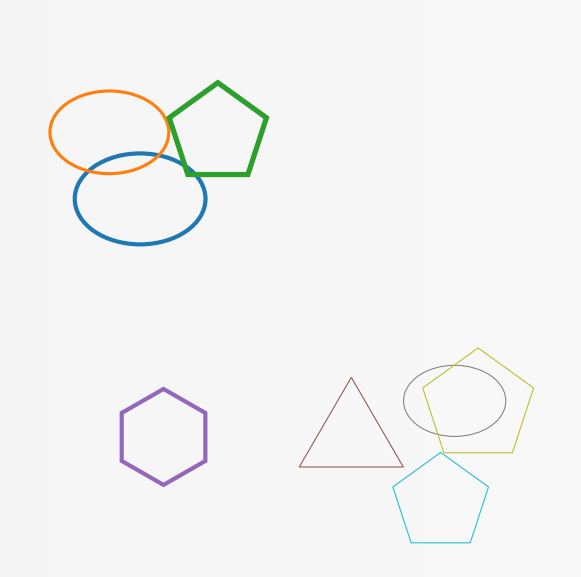[{"shape": "oval", "thickness": 2, "radius": 0.56, "center": [0.241, 0.655]}, {"shape": "oval", "thickness": 1.5, "radius": 0.51, "center": [0.188, 0.77]}, {"shape": "pentagon", "thickness": 2.5, "radius": 0.44, "center": [0.375, 0.768]}, {"shape": "hexagon", "thickness": 2, "radius": 0.42, "center": [0.281, 0.243]}, {"shape": "triangle", "thickness": 0.5, "radius": 0.52, "center": [0.604, 0.242]}, {"shape": "oval", "thickness": 0.5, "radius": 0.44, "center": [0.782, 0.305]}, {"shape": "pentagon", "thickness": 0.5, "radius": 0.5, "center": [0.823, 0.296]}, {"shape": "pentagon", "thickness": 0.5, "radius": 0.43, "center": [0.758, 0.129]}]